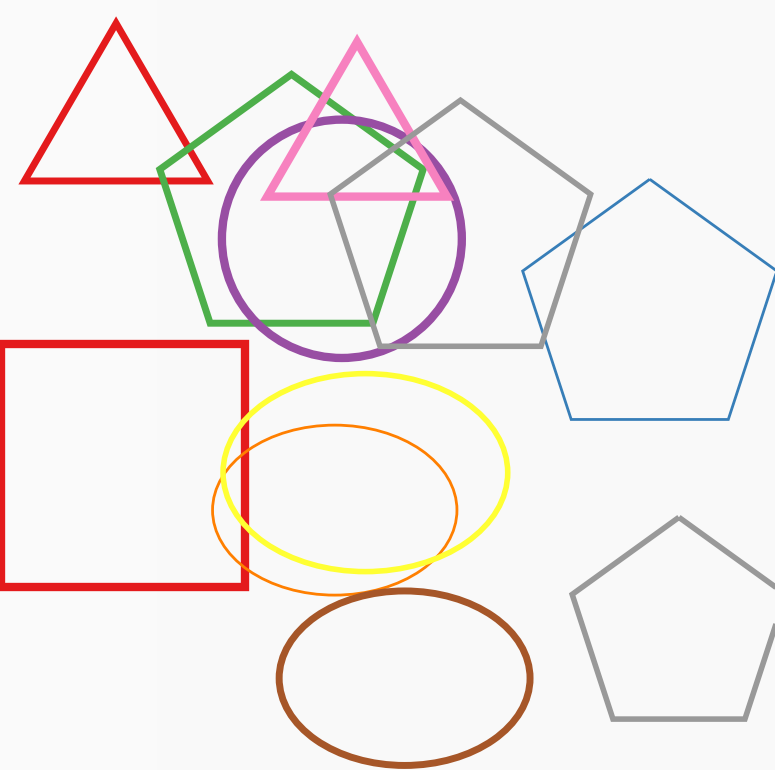[{"shape": "square", "thickness": 3, "radius": 0.79, "center": [0.159, 0.395]}, {"shape": "triangle", "thickness": 2.5, "radius": 0.68, "center": [0.15, 0.833]}, {"shape": "pentagon", "thickness": 1, "radius": 0.86, "center": [0.838, 0.595]}, {"shape": "pentagon", "thickness": 2.5, "radius": 0.89, "center": [0.376, 0.725]}, {"shape": "circle", "thickness": 3, "radius": 0.77, "center": [0.441, 0.69]}, {"shape": "oval", "thickness": 1, "radius": 0.79, "center": [0.432, 0.338]}, {"shape": "oval", "thickness": 2, "radius": 0.92, "center": [0.471, 0.386]}, {"shape": "oval", "thickness": 2.5, "radius": 0.81, "center": [0.522, 0.119]}, {"shape": "triangle", "thickness": 3, "radius": 0.67, "center": [0.461, 0.812]}, {"shape": "pentagon", "thickness": 2, "radius": 0.72, "center": [0.876, 0.183]}, {"shape": "pentagon", "thickness": 2, "radius": 0.88, "center": [0.594, 0.693]}]